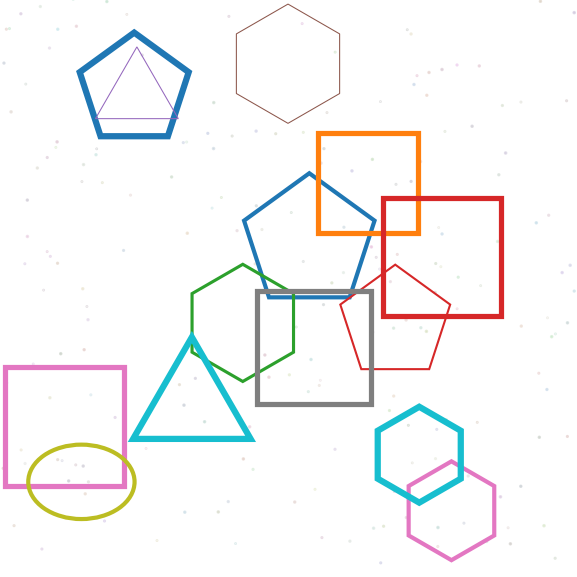[{"shape": "pentagon", "thickness": 2, "radius": 0.59, "center": [0.536, 0.58]}, {"shape": "pentagon", "thickness": 3, "radius": 0.5, "center": [0.232, 0.843]}, {"shape": "square", "thickness": 2.5, "radius": 0.43, "center": [0.637, 0.682]}, {"shape": "hexagon", "thickness": 1.5, "radius": 0.51, "center": [0.42, 0.44]}, {"shape": "pentagon", "thickness": 1, "radius": 0.5, "center": [0.684, 0.441]}, {"shape": "square", "thickness": 2.5, "radius": 0.51, "center": [0.766, 0.554]}, {"shape": "triangle", "thickness": 0.5, "radius": 0.41, "center": [0.237, 0.835]}, {"shape": "hexagon", "thickness": 0.5, "radius": 0.52, "center": [0.499, 0.889]}, {"shape": "hexagon", "thickness": 2, "radius": 0.43, "center": [0.782, 0.115]}, {"shape": "square", "thickness": 2.5, "radius": 0.52, "center": [0.111, 0.26]}, {"shape": "square", "thickness": 2.5, "radius": 0.49, "center": [0.544, 0.398]}, {"shape": "oval", "thickness": 2, "radius": 0.46, "center": [0.141, 0.165]}, {"shape": "triangle", "thickness": 3, "radius": 0.59, "center": [0.332, 0.298]}, {"shape": "hexagon", "thickness": 3, "radius": 0.42, "center": [0.726, 0.212]}]